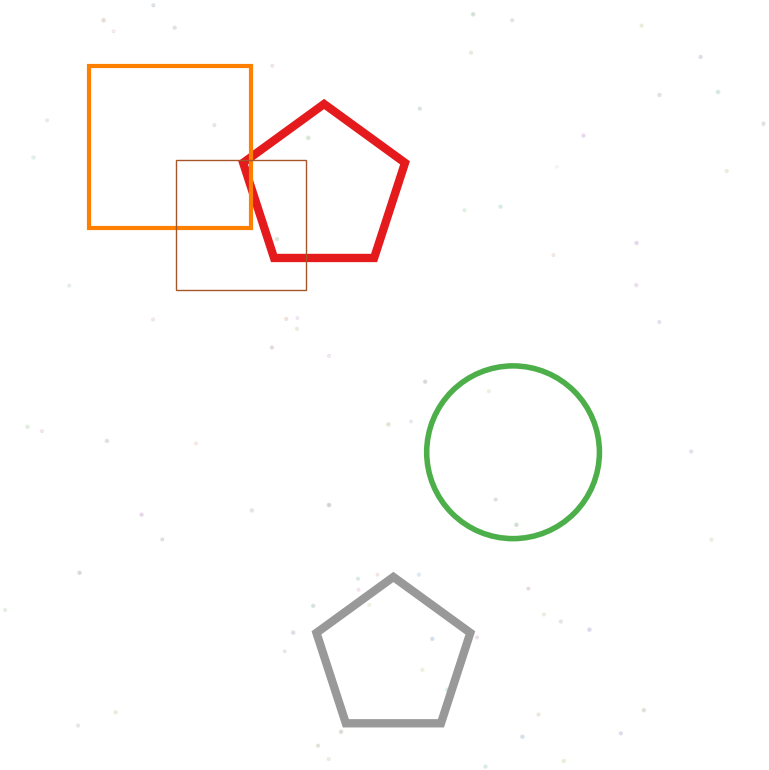[{"shape": "pentagon", "thickness": 3, "radius": 0.55, "center": [0.421, 0.754]}, {"shape": "circle", "thickness": 2, "radius": 0.56, "center": [0.666, 0.413]}, {"shape": "square", "thickness": 1.5, "radius": 0.53, "center": [0.22, 0.809]}, {"shape": "square", "thickness": 0.5, "radius": 0.42, "center": [0.313, 0.708]}, {"shape": "pentagon", "thickness": 3, "radius": 0.53, "center": [0.511, 0.146]}]